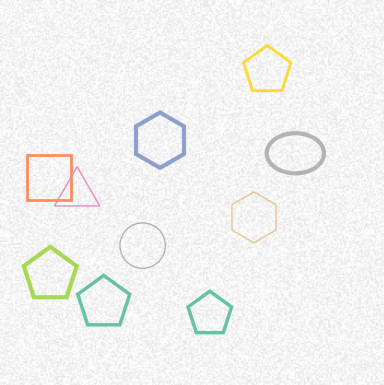[{"shape": "pentagon", "thickness": 2.5, "radius": 0.35, "center": [0.269, 0.214]}, {"shape": "pentagon", "thickness": 2.5, "radius": 0.3, "center": [0.545, 0.184]}, {"shape": "square", "thickness": 2, "radius": 0.29, "center": [0.127, 0.539]}, {"shape": "hexagon", "thickness": 3, "radius": 0.36, "center": [0.416, 0.636]}, {"shape": "triangle", "thickness": 1, "radius": 0.34, "center": [0.2, 0.499]}, {"shape": "pentagon", "thickness": 3, "radius": 0.36, "center": [0.131, 0.286]}, {"shape": "pentagon", "thickness": 2, "radius": 0.32, "center": [0.694, 0.817]}, {"shape": "hexagon", "thickness": 1, "radius": 0.33, "center": [0.66, 0.436]}, {"shape": "circle", "thickness": 1, "radius": 0.29, "center": [0.37, 0.362]}, {"shape": "oval", "thickness": 3, "radius": 0.37, "center": [0.767, 0.602]}]